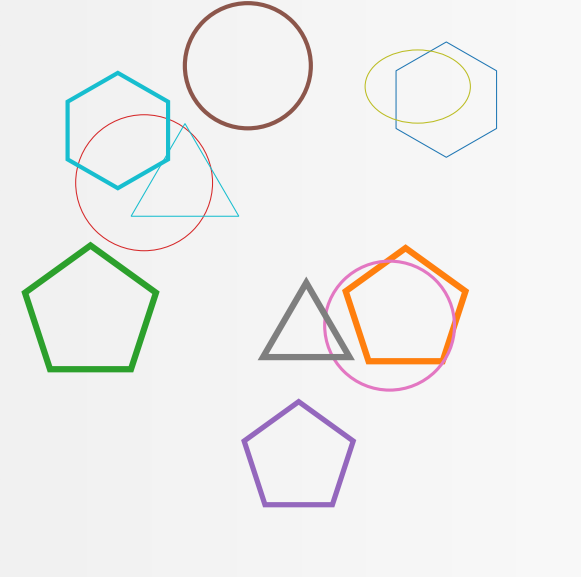[{"shape": "hexagon", "thickness": 0.5, "radius": 0.5, "center": [0.768, 0.827]}, {"shape": "pentagon", "thickness": 3, "radius": 0.54, "center": [0.698, 0.461]}, {"shape": "pentagon", "thickness": 3, "radius": 0.59, "center": [0.156, 0.456]}, {"shape": "circle", "thickness": 0.5, "radius": 0.59, "center": [0.248, 0.683]}, {"shape": "pentagon", "thickness": 2.5, "radius": 0.49, "center": [0.514, 0.205]}, {"shape": "circle", "thickness": 2, "radius": 0.54, "center": [0.426, 0.885]}, {"shape": "circle", "thickness": 1.5, "radius": 0.56, "center": [0.67, 0.435]}, {"shape": "triangle", "thickness": 3, "radius": 0.43, "center": [0.527, 0.424]}, {"shape": "oval", "thickness": 0.5, "radius": 0.45, "center": [0.719, 0.849]}, {"shape": "triangle", "thickness": 0.5, "radius": 0.54, "center": [0.318, 0.678]}, {"shape": "hexagon", "thickness": 2, "radius": 0.5, "center": [0.203, 0.773]}]